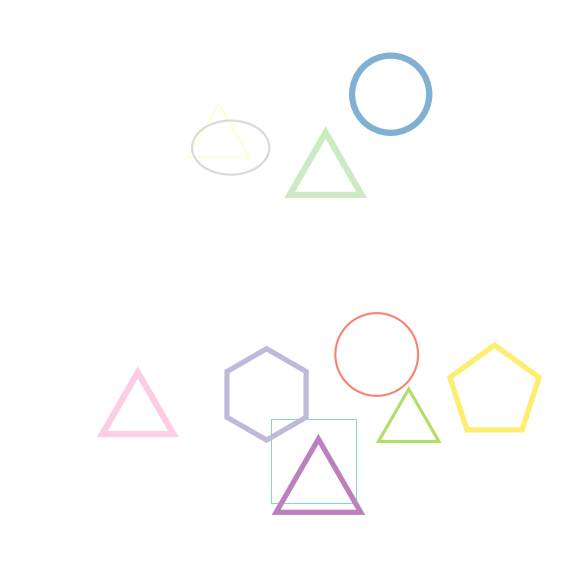[{"shape": "square", "thickness": 0.5, "radius": 0.37, "center": [0.543, 0.201]}, {"shape": "triangle", "thickness": 0.5, "radius": 0.31, "center": [0.379, 0.758]}, {"shape": "hexagon", "thickness": 2.5, "radius": 0.4, "center": [0.462, 0.316]}, {"shape": "circle", "thickness": 1, "radius": 0.36, "center": [0.652, 0.385]}, {"shape": "circle", "thickness": 3, "radius": 0.33, "center": [0.677, 0.836]}, {"shape": "triangle", "thickness": 1.5, "radius": 0.3, "center": [0.708, 0.265]}, {"shape": "triangle", "thickness": 3, "radius": 0.36, "center": [0.239, 0.283]}, {"shape": "oval", "thickness": 1, "radius": 0.33, "center": [0.4, 0.744]}, {"shape": "triangle", "thickness": 2.5, "radius": 0.42, "center": [0.551, 0.154]}, {"shape": "triangle", "thickness": 3, "radius": 0.36, "center": [0.564, 0.698]}, {"shape": "pentagon", "thickness": 2.5, "radius": 0.41, "center": [0.856, 0.32]}]